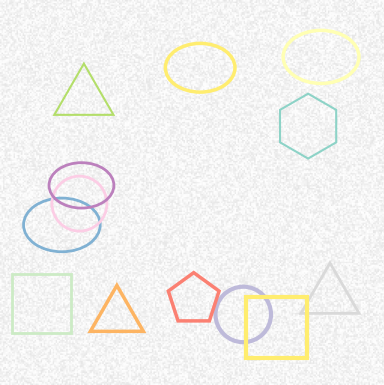[{"shape": "hexagon", "thickness": 1.5, "radius": 0.42, "center": [0.8, 0.672]}, {"shape": "oval", "thickness": 2.5, "radius": 0.49, "center": [0.834, 0.852]}, {"shape": "circle", "thickness": 3, "radius": 0.36, "center": [0.632, 0.183]}, {"shape": "pentagon", "thickness": 2.5, "radius": 0.35, "center": [0.503, 0.223]}, {"shape": "oval", "thickness": 2, "radius": 0.5, "center": [0.161, 0.416]}, {"shape": "triangle", "thickness": 2.5, "radius": 0.4, "center": [0.304, 0.179]}, {"shape": "triangle", "thickness": 1.5, "radius": 0.44, "center": [0.218, 0.746]}, {"shape": "circle", "thickness": 2, "radius": 0.36, "center": [0.206, 0.471]}, {"shape": "triangle", "thickness": 2, "radius": 0.44, "center": [0.857, 0.23]}, {"shape": "oval", "thickness": 2, "radius": 0.42, "center": [0.212, 0.518]}, {"shape": "square", "thickness": 2, "radius": 0.38, "center": [0.107, 0.211]}, {"shape": "oval", "thickness": 2.5, "radius": 0.45, "center": [0.52, 0.824]}, {"shape": "square", "thickness": 3, "radius": 0.39, "center": [0.719, 0.15]}]